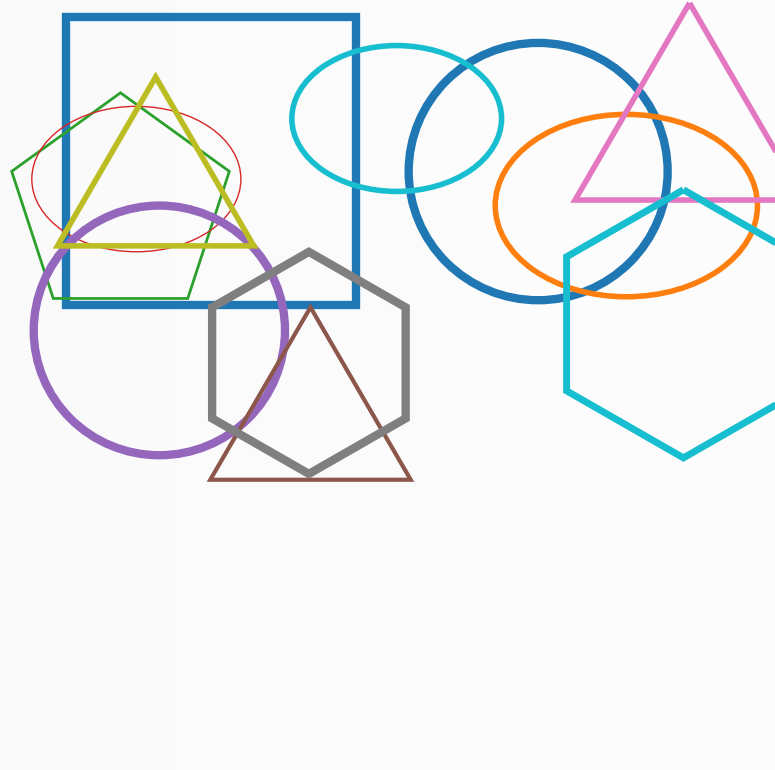[{"shape": "square", "thickness": 3, "radius": 0.94, "center": [0.273, 0.791]}, {"shape": "circle", "thickness": 3, "radius": 0.84, "center": [0.694, 0.777]}, {"shape": "oval", "thickness": 2, "radius": 0.85, "center": [0.808, 0.733]}, {"shape": "pentagon", "thickness": 1, "radius": 0.74, "center": [0.156, 0.732]}, {"shape": "oval", "thickness": 0.5, "radius": 0.67, "center": [0.176, 0.767]}, {"shape": "circle", "thickness": 3, "radius": 0.81, "center": [0.206, 0.571]}, {"shape": "triangle", "thickness": 1.5, "radius": 0.75, "center": [0.401, 0.452]}, {"shape": "triangle", "thickness": 2, "radius": 0.85, "center": [0.89, 0.825]}, {"shape": "hexagon", "thickness": 3, "radius": 0.72, "center": [0.399, 0.529]}, {"shape": "triangle", "thickness": 2, "radius": 0.73, "center": [0.201, 0.754]}, {"shape": "oval", "thickness": 2, "radius": 0.68, "center": [0.512, 0.846]}, {"shape": "hexagon", "thickness": 2.5, "radius": 0.87, "center": [0.882, 0.579]}]